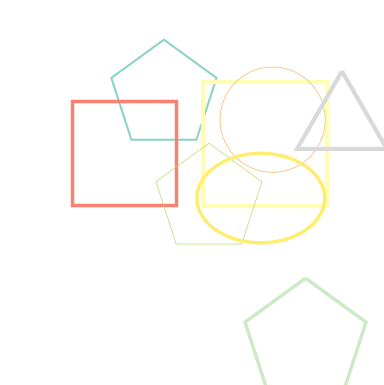[{"shape": "pentagon", "thickness": 1.5, "radius": 0.72, "center": [0.426, 0.753]}, {"shape": "square", "thickness": 3, "radius": 0.81, "center": [0.689, 0.626]}, {"shape": "square", "thickness": 2.5, "radius": 0.67, "center": [0.323, 0.603]}, {"shape": "circle", "thickness": 0.5, "radius": 0.68, "center": [0.708, 0.689]}, {"shape": "pentagon", "thickness": 0.5, "radius": 0.72, "center": [0.543, 0.483]}, {"shape": "triangle", "thickness": 3, "radius": 0.67, "center": [0.888, 0.68]}, {"shape": "pentagon", "thickness": 2.5, "radius": 0.83, "center": [0.794, 0.112]}, {"shape": "oval", "thickness": 2.5, "radius": 0.83, "center": [0.677, 0.485]}]